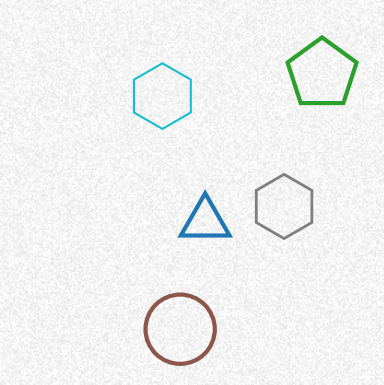[{"shape": "triangle", "thickness": 3, "radius": 0.37, "center": [0.533, 0.425]}, {"shape": "pentagon", "thickness": 3, "radius": 0.47, "center": [0.837, 0.809]}, {"shape": "circle", "thickness": 3, "radius": 0.45, "center": [0.468, 0.145]}, {"shape": "hexagon", "thickness": 2, "radius": 0.42, "center": [0.738, 0.464]}, {"shape": "hexagon", "thickness": 1.5, "radius": 0.43, "center": [0.422, 0.75]}]